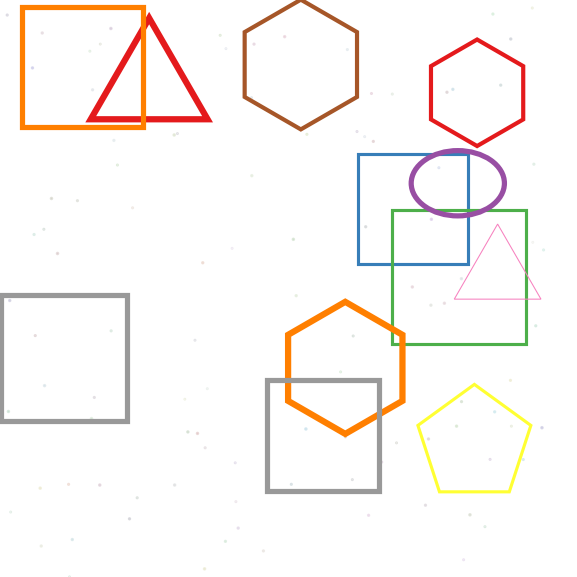[{"shape": "triangle", "thickness": 3, "radius": 0.58, "center": [0.258, 0.851]}, {"shape": "hexagon", "thickness": 2, "radius": 0.46, "center": [0.826, 0.838]}, {"shape": "square", "thickness": 1.5, "radius": 0.48, "center": [0.715, 0.637]}, {"shape": "square", "thickness": 1.5, "radius": 0.58, "center": [0.794, 0.519]}, {"shape": "oval", "thickness": 2.5, "radius": 0.4, "center": [0.793, 0.682]}, {"shape": "hexagon", "thickness": 3, "radius": 0.57, "center": [0.598, 0.362]}, {"shape": "square", "thickness": 2.5, "radius": 0.52, "center": [0.143, 0.883]}, {"shape": "pentagon", "thickness": 1.5, "radius": 0.51, "center": [0.821, 0.231]}, {"shape": "hexagon", "thickness": 2, "radius": 0.56, "center": [0.521, 0.887]}, {"shape": "triangle", "thickness": 0.5, "radius": 0.43, "center": [0.862, 0.524]}, {"shape": "square", "thickness": 2.5, "radius": 0.54, "center": [0.111, 0.379]}, {"shape": "square", "thickness": 2.5, "radius": 0.48, "center": [0.559, 0.245]}]